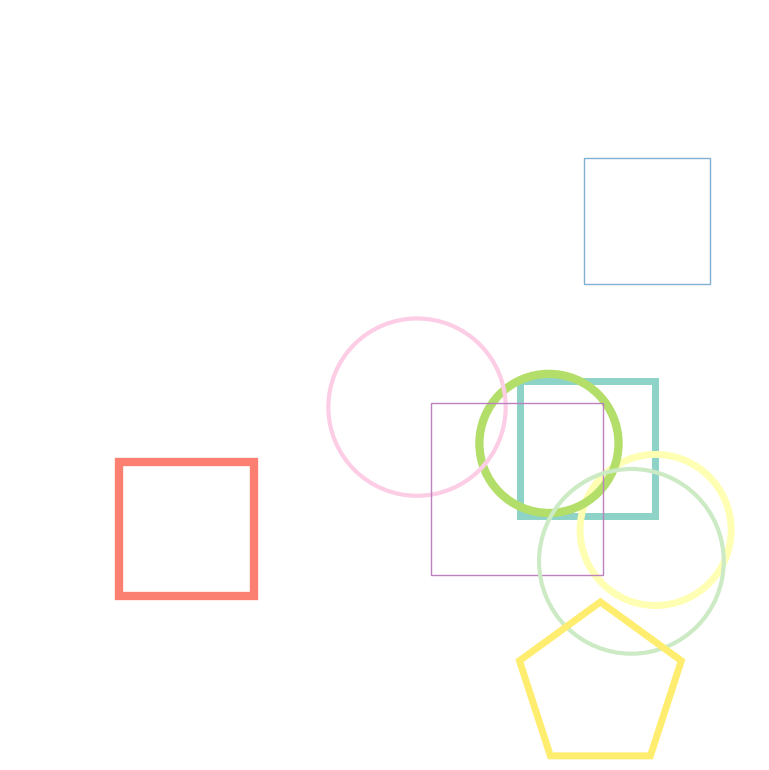[{"shape": "square", "thickness": 2.5, "radius": 0.44, "center": [0.763, 0.418]}, {"shape": "circle", "thickness": 2.5, "radius": 0.49, "center": [0.851, 0.312]}, {"shape": "square", "thickness": 3, "radius": 0.44, "center": [0.242, 0.313]}, {"shape": "square", "thickness": 0.5, "radius": 0.41, "center": [0.84, 0.713]}, {"shape": "circle", "thickness": 3, "radius": 0.45, "center": [0.713, 0.424]}, {"shape": "circle", "thickness": 1.5, "radius": 0.58, "center": [0.542, 0.471]}, {"shape": "square", "thickness": 0.5, "radius": 0.56, "center": [0.672, 0.365]}, {"shape": "circle", "thickness": 1.5, "radius": 0.6, "center": [0.82, 0.271]}, {"shape": "pentagon", "thickness": 2.5, "radius": 0.55, "center": [0.78, 0.108]}]